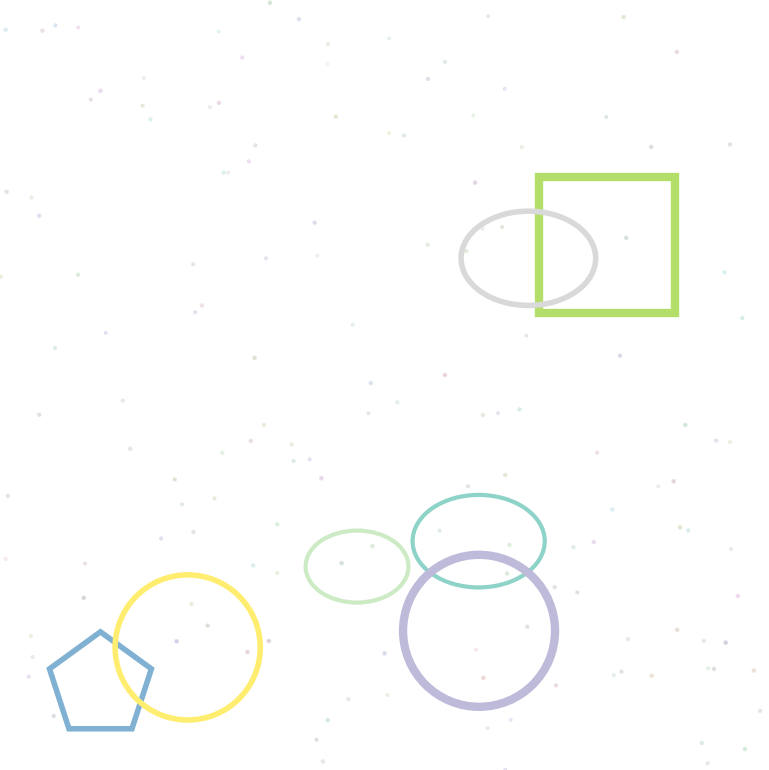[{"shape": "oval", "thickness": 1.5, "radius": 0.43, "center": [0.622, 0.297]}, {"shape": "circle", "thickness": 3, "radius": 0.49, "center": [0.622, 0.181]}, {"shape": "pentagon", "thickness": 2, "radius": 0.35, "center": [0.13, 0.11]}, {"shape": "square", "thickness": 3, "radius": 0.44, "center": [0.789, 0.682]}, {"shape": "oval", "thickness": 2, "radius": 0.44, "center": [0.686, 0.665]}, {"shape": "oval", "thickness": 1.5, "radius": 0.33, "center": [0.464, 0.264]}, {"shape": "circle", "thickness": 2, "radius": 0.47, "center": [0.244, 0.159]}]